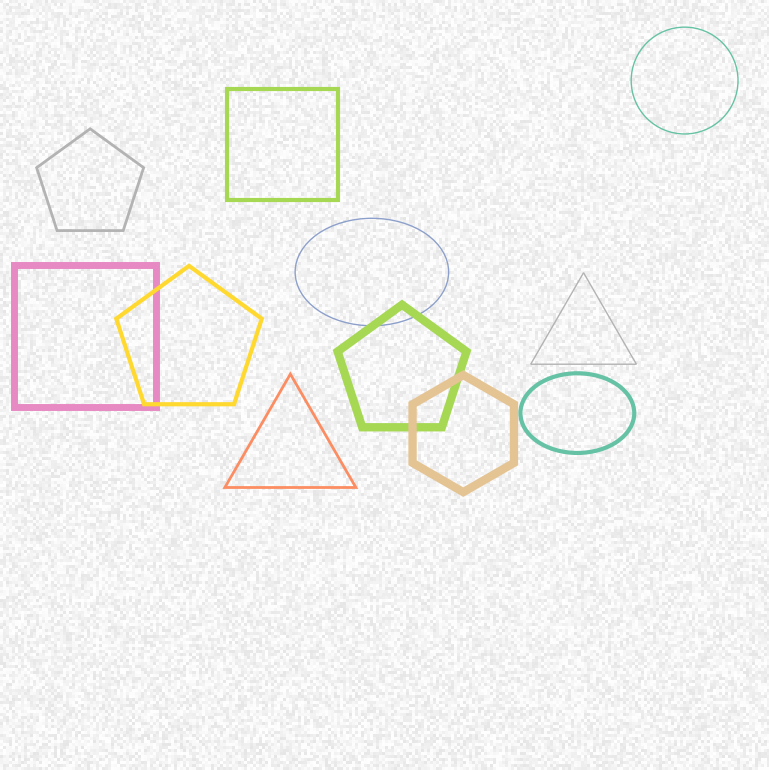[{"shape": "circle", "thickness": 0.5, "radius": 0.35, "center": [0.889, 0.895]}, {"shape": "oval", "thickness": 1.5, "radius": 0.37, "center": [0.75, 0.463]}, {"shape": "triangle", "thickness": 1, "radius": 0.49, "center": [0.377, 0.416]}, {"shape": "oval", "thickness": 0.5, "radius": 0.5, "center": [0.483, 0.647]}, {"shape": "square", "thickness": 2.5, "radius": 0.46, "center": [0.111, 0.563]}, {"shape": "pentagon", "thickness": 3, "radius": 0.44, "center": [0.522, 0.516]}, {"shape": "square", "thickness": 1.5, "radius": 0.36, "center": [0.367, 0.812]}, {"shape": "pentagon", "thickness": 1.5, "radius": 0.5, "center": [0.246, 0.555]}, {"shape": "hexagon", "thickness": 3, "radius": 0.38, "center": [0.602, 0.437]}, {"shape": "pentagon", "thickness": 1, "radius": 0.37, "center": [0.117, 0.76]}, {"shape": "triangle", "thickness": 0.5, "radius": 0.4, "center": [0.758, 0.567]}]